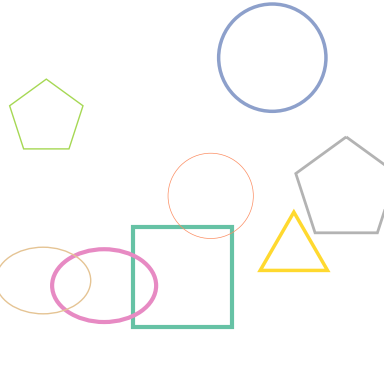[{"shape": "square", "thickness": 3, "radius": 0.65, "center": [0.475, 0.28]}, {"shape": "circle", "thickness": 0.5, "radius": 0.55, "center": [0.547, 0.491]}, {"shape": "circle", "thickness": 2.5, "radius": 0.7, "center": [0.707, 0.85]}, {"shape": "oval", "thickness": 3, "radius": 0.68, "center": [0.27, 0.258]}, {"shape": "pentagon", "thickness": 1, "radius": 0.5, "center": [0.12, 0.694]}, {"shape": "triangle", "thickness": 2.5, "radius": 0.5, "center": [0.763, 0.348]}, {"shape": "oval", "thickness": 1, "radius": 0.62, "center": [0.112, 0.271]}, {"shape": "pentagon", "thickness": 2, "radius": 0.69, "center": [0.899, 0.507]}]